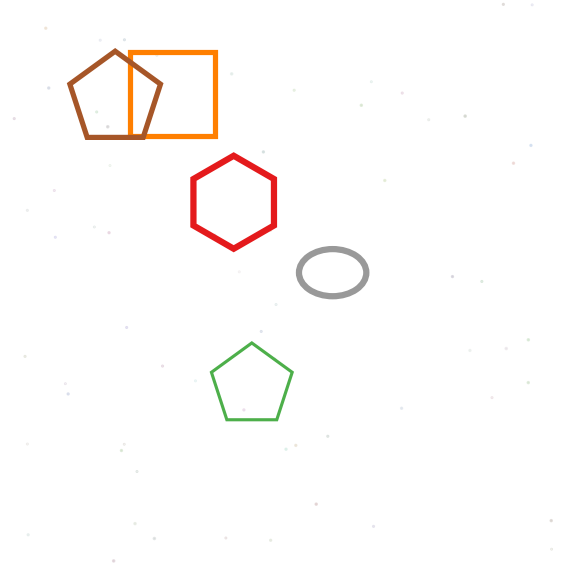[{"shape": "hexagon", "thickness": 3, "radius": 0.4, "center": [0.405, 0.649]}, {"shape": "pentagon", "thickness": 1.5, "radius": 0.37, "center": [0.436, 0.332]}, {"shape": "square", "thickness": 2.5, "radius": 0.37, "center": [0.299, 0.836]}, {"shape": "pentagon", "thickness": 2.5, "radius": 0.41, "center": [0.199, 0.828]}, {"shape": "oval", "thickness": 3, "radius": 0.29, "center": [0.576, 0.527]}]